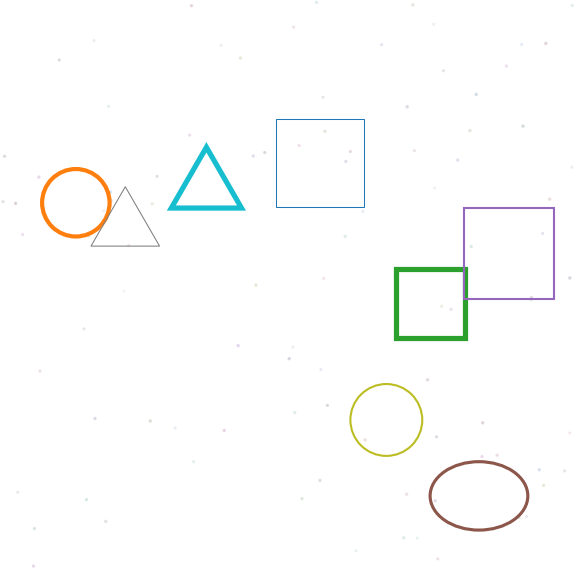[{"shape": "square", "thickness": 0.5, "radius": 0.38, "center": [0.554, 0.716]}, {"shape": "circle", "thickness": 2, "radius": 0.29, "center": [0.131, 0.648]}, {"shape": "square", "thickness": 2.5, "radius": 0.3, "center": [0.746, 0.474]}, {"shape": "square", "thickness": 1, "radius": 0.39, "center": [0.882, 0.56]}, {"shape": "oval", "thickness": 1.5, "radius": 0.42, "center": [0.829, 0.14]}, {"shape": "triangle", "thickness": 0.5, "radius": 0.34, "center": [0.217, 0.607]}, {"shape": "circle", "thickness": 1, "radius": 0.31, "center": [0.669, 0.272]}, {"shape": "triangle", "thickness": 2.5, "radius": 0.35, "center": [0.357, 0.674]}]